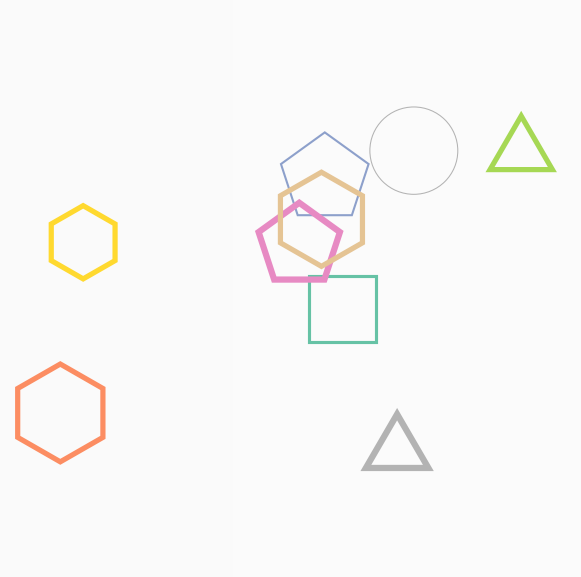[{"shape": "square", "thickness": 1.5, "radius": 0.29, "center": [0.589, 0.464]}, {"shape": "hexagon", "thickness": 2.5, "radius": 0.42, "center": [0.104, 0.284]}, {"shape": "pentagon", "thickness": 1, "radius": 0.4, "center": [0.559, 0.691]}, {"shape": "pentagon", "thickness": 3, "radius": 0.37, "center": [0.515, 0.575]}, {"shape": "triangle", "thickness": 2.5, "radius": 0.31, "center": [0.897, 0.736]}, {"shape": "hexagon", "thickness": 2.5, "radius": 0.32, "center": [0.143, 0.58]}, {"shape": "hexagon", "thickness": 2.5, "radius": 0.41, "center": [0.553, 0.619]}, {"shape": "triangle", "thickness": 3, "radius": 0.31, "center": [0.683, 0.22]}, {"shape": "circle", "thickness": 0.5, "radius": 0.38, "center": [0.712, 0.738]}]